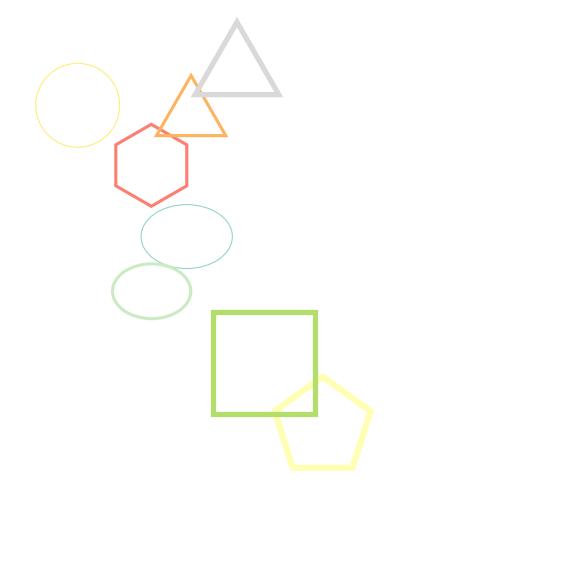[{"shape": "oval", "thickness": 0.5, "radius": 0.4, "center": [0.323, 0.589]}, {"shape": "pentagon", "thickness": 3, "radius": 0.44, "center": [0.559, 0.26]}, {"shape": "hexagon", "thickness": 1.5, "radius": 0.35, "center": [0.262, 0.713]}, {"shape": "triangle", "thickness": 1.5, "radius": 0.35, "center": [0.331, 0.799]}, {"shape": "square", "thickness": 2.5, "radius": 0.44, "center": [0.457, 0.371]}, {"shape": "triangle", "thickness": 2.5, "radius": 0.42, "center": [0.41, 0.877]}, {"shape": "oval", "thickness": 1.5, "radius": 0.34, "center": [0.263, 0.495]}, {"shape": "circle", "thickness": 0.5, "radius": 0.36, "center": [0.135, 0.817]}]